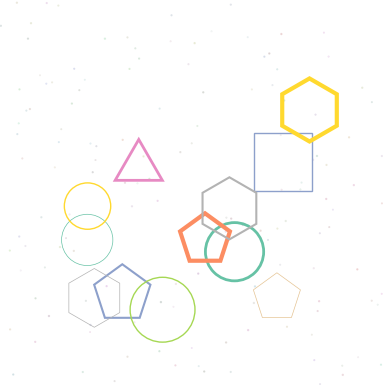[{"shape": "circle", "thickness": 0.5, "radius": 0.33, "center": [0.227, 0.377]}, {"shape": "circle", "thickness": 2, "radius": 0.38, "center": [0.609, 0.346]}, {"shape": "pentagon", "thickness": 3, "radius": 0.34, "center": [0.532, 0.378]}, {"shape": "square", "thickness": 1, "radius": 0.38, "center": [0.736, 0.58]}, {"shape": "pentagon", "thickness": 1.5, "radius": 0.38, "center": [0.318, 0.237]}, {"shape": "triangle", "thickness": 2, "radius": 0.35, "center": [0.36, 0.567]}, {"shape": "circle", "thickness": 1, "radius": 0.42, "center": [0.422, 0.196]}, {"shape": "hexagon", "thickness": 3, "radius": 0.41, "center": [0.804, 0.714]}, {"shape": "circle", "thickness": 1, "radius": 0.3, "center": [0.227, 0.465]}, {"shape": "pentagon", "thickness": 0.5, "radius": 0.32, "center": [0.719, 0.227]}, {"shape": "hexagon", "thickness": 1.5, "radius": 0.4, "center": [0.596, 0.459]}, {"shape": "hexagon", "thickness": 0.5, "radius": 0.38, "center": [0.245, 0.226]}]